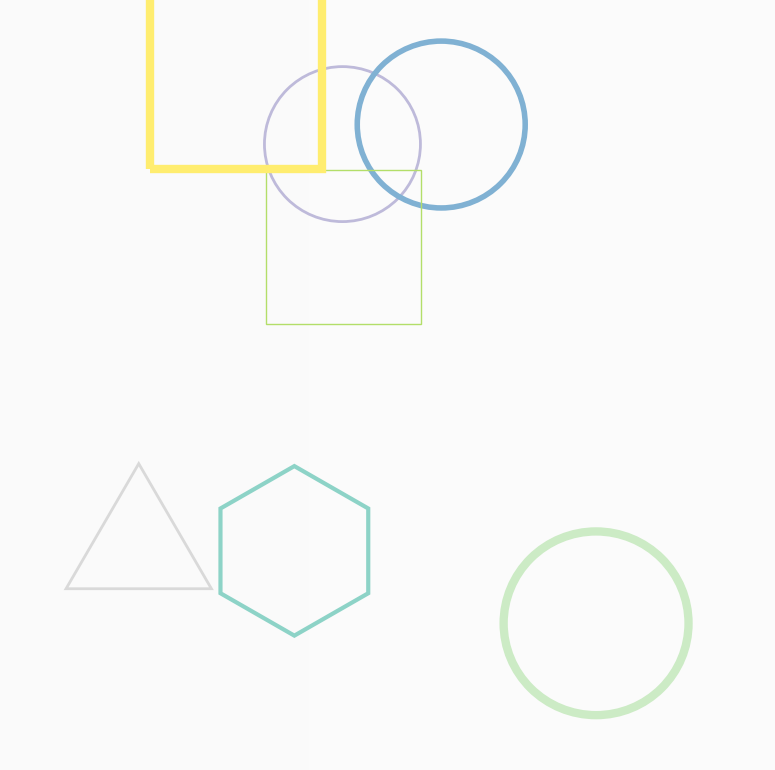[{"shape": "hexagon", "thickness": 1.5, "radius": 0.55, "center": [0.38, 0.285]}, {"shape": "circle", "thickness": 1, "radius": 0.5, "center": [0.442, 0.813]}, {"shape": "circle", "thickness": 2, "radius": 0.54, "center": [0.569, 0.838]}, {"shape": "square", "thickness": 0.5, "radius": 0.5, "center": [0.443, 0.679]}, {"shape": "triangle", "thickness": 1, "radius": 0.54, "center": [0.179, 0.29]}, {"shape": "circle", "thickness": 3, "radius": 0.6, "center": [0.769, 0.191]}, {"shape": "square", "thickness": 3, "radius": 0.55, "center": [0.304, 0.891]}]